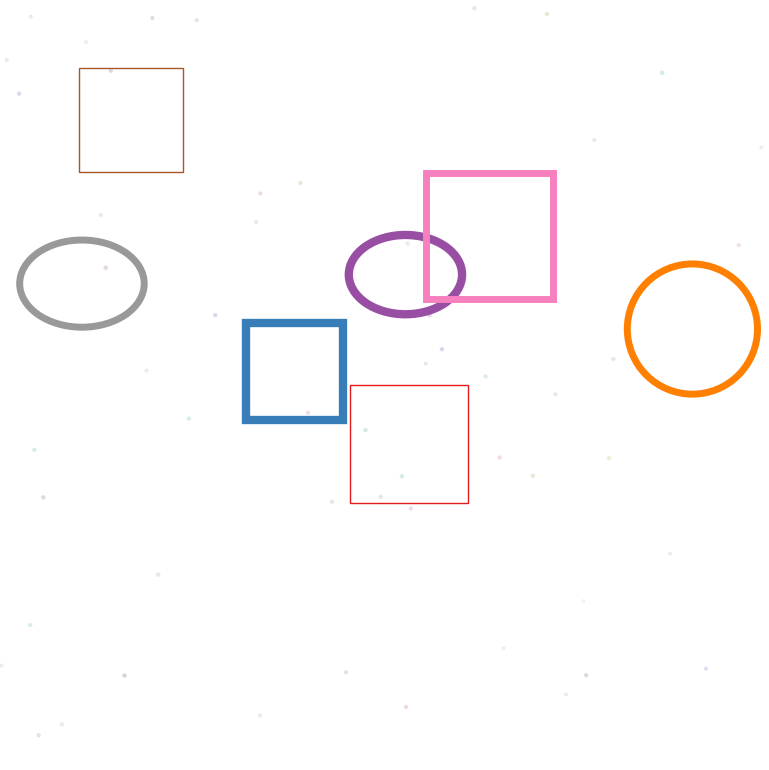[{"shape": "square", "thickness": 0.5, "radius": 0.38, "center": [0.531, 0.423]}, {"shape": "square", "thickness": 3, "radius": 0.32, "center": [0.383, 0.517]}, {"shape": "oval", "thickness": 3, "radius": 0.37, "center": [0.527, 0.643]}, {"shape": "circle", "thickness": 2.5, "radius": 0.42, "center": [0.899, 0.573]}, {"shape": "square", "thickness": 0.5, "radius": 0.34, "center": [0.171, 0.845]}, {"shape": "square", "thickness": 2.5, "radius": 0.41, "center": [0.635, 0.693]}, {"shape": "oval", "thickness": 2.5, "radius": 0.4, "center": [0.106, 0.632]}]